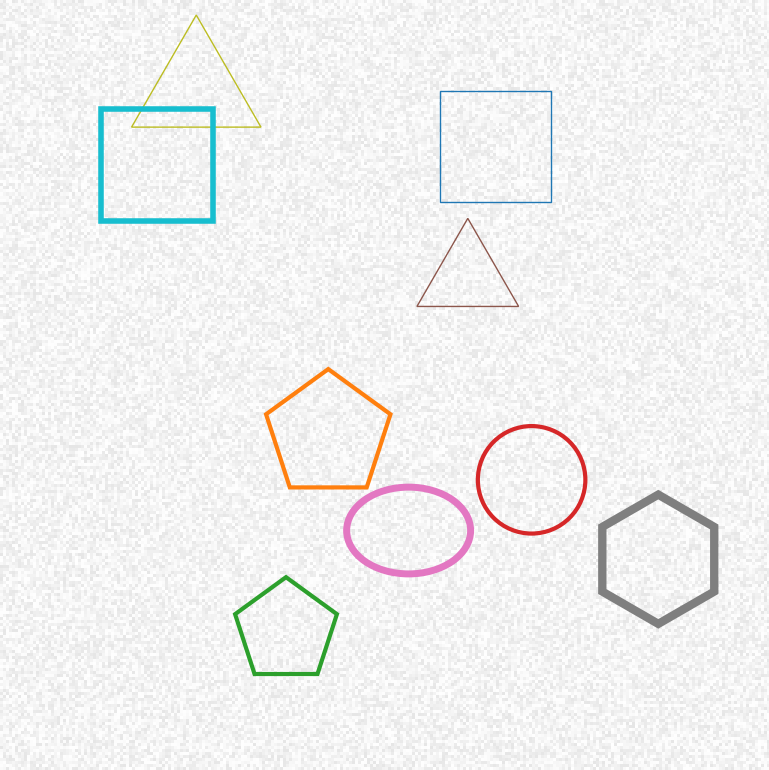[{"shape": "square", "thickness": 0.5, "radius": 0.36, "center": [0.644, 0.81]}, {"shape": "pentagon", "thickness": 1.5, "radius": 0.42, "center": [0.426, 0.436]}, {"shape": "pentagon", "thickness": 1.5, "radius": 0.35, "center": [0.371, 0.181]}, {"shape": "circle", "thickness": 1.5, "radius": 0.35, "center": [0.69, 0.377]}, {"shape": "triangle", "thickness": 0.5, "radius": 0.38, "center": [0.608, 0.64]}, {"shape": "oval", "thickness": 2.5, "radius": 0.4, "center": [0.531, 0.311]}, {"shape": "hexagon", "thickness": 3, "radius": 0.42, "center": [0.855, 0.274]}, {"shape": "triangle", "thickness": 0.5, "radius": 0.49, "center": [0.255, 0.883]}, {"shape": "square", "thickness": 2, "radius": 0.36, "center": [0.204, 0.786]}]